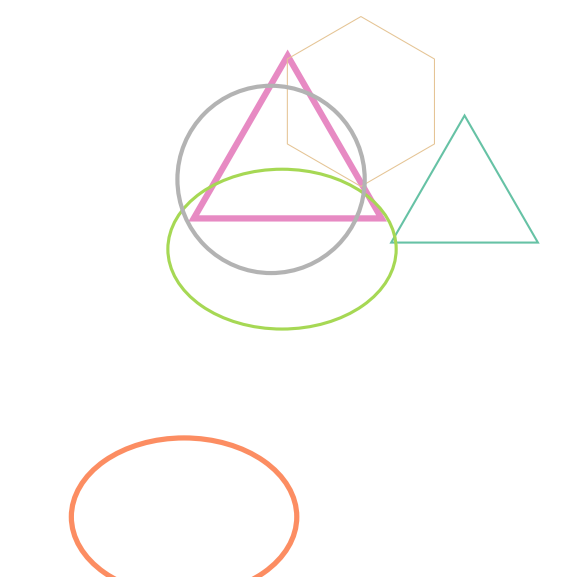[{"shape": "triangle", "thickness": 1, "radius": 0.73, "center": [0.804, 0.652]}, {"shape": "oval", "thickness": 2.5, "radius": 0.98, "center": [0.319, 0.104]}, {"shape": "triangle", "thickness": 3, "radius": 0.94, "center": [0.498, 0.715]}, {"shape": "oval", "thickness": 1.5, "radius": 0.99, "center": [0.488, 0.568]}, {"shape": "hexagon", "thickness": 0.5, "radius": 0.74, "center": [0.625, 0.823]}, {"shape": "circle", "thickness": 2, "radius": 0.81, "center": [0.469, 0.688]}]